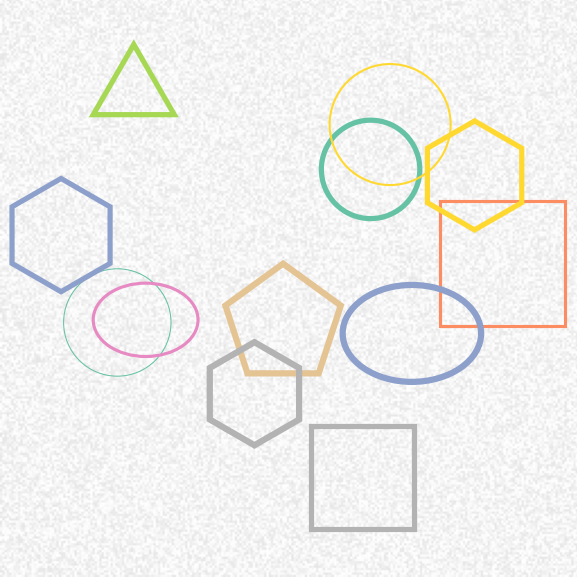[{"shape": "circle", "thickness": 0.5, "radius": 0.46, "center": [0.203, 0.441]}, {"shape": "circle", "thickness": 2.5, "radius": 0.43, "center": [0.642, 0.706]}, {"shape": "square", "thickness": 1.5, "radius": 0.54, "center": [0.87, 0.542]}, {"shape": "hexagon", "thickness": 2.5, "radius": 0.49, "center": [0.106, 0.592]}, {"shape": "oval", "thickness": 3, "radius": 0.6, "center": [0.713, 0.422]}, {"shape": "oval", "thickness": 1.5, "radius": 0.45, "center": [0.252, 0.445]}, {"shape": "triangle", "thickness": 2.5, "radius": 0.41, "center": [0.232, 0.841]}, {"shape": "circle", "thickness": 1, "radius": 0.52, "center": [0.676, 0.783]}, {"shape": "hexagon", "thickness": 2.5, "radius": 0.47, "center": [0.822, 0.695]}, {"shape": "pentagon", "thickness": 3, "radius": 0.52, "center": [0.49, 0.438]}, {"shape": "square", "thickness": 2.5, "radius": 0.45, "center": [0.628, 0.173]}, {"shape": "hexagon", "thickness": 3, "radius": 0.45, "center": [0.441, 0.317]}]